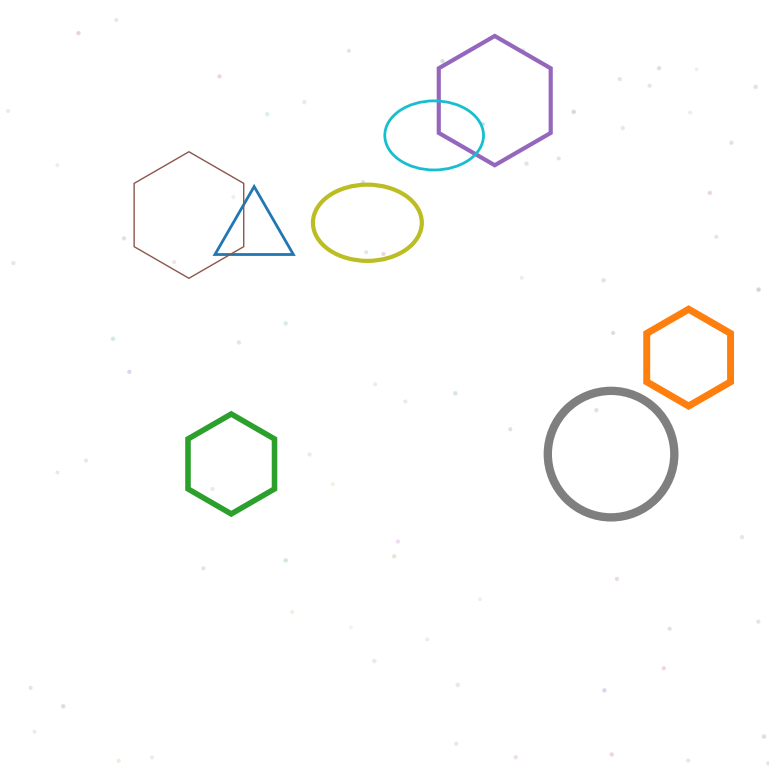[{"shape": "triangle", "thickness": 1, "radius": 0.29, "center": [0.33, 0.699]}, {"shape": "hexagon", "thickness": 2.5, "radius": 0.31, "center": [0.894, 0.536]}, {"shape": "hexagon", "thickness": 2, "radius": 0.32, "center": [0.3, 0.397]}, {"shape": "hexagon", "thickness": 1.5, "radius": 0.42, "center": [0.643, 0.869]}, {"shape": "hexagon", "thickness": 0.5, "radius": 0.41, "center": [0.245, 0.721]}, {"shape": "circle", "thickness": 3, "radius": 0.41, "center": [0.794, 0.41]}, {"shape": "oval", "thickness": 1.5, "radius": 0.35, "center": [0.477, 0.711]}, {"shape": "oval", "thickness": 1, "radius": 0.32, "center": [0.564, 0.824]}]